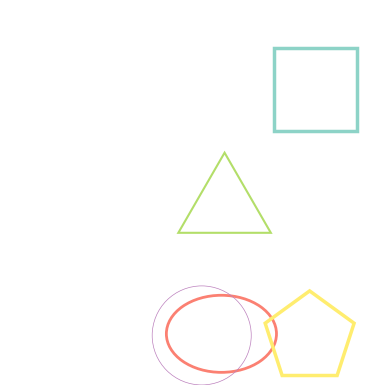[{"shape": "square", "thickness": 2.5, "radius": 0.54, "center": [0.82, 0.768]}, {"shape": "oval", "thickness": 2, "radius": 0.72, "center": [0.575, 0.133]}, {"shape": "triangle", "thickness": 1.5, "radius": 0.69, "center": [0.583, 0.465]}, {"shape": "circle", "thickness": 0.5, "radius": 0.64, "center": [0.524, 0.129]}, {"shape": "pentagon", "thickness": 2.5, "radius": 0.61, "center": [0.804, 0.123]}]